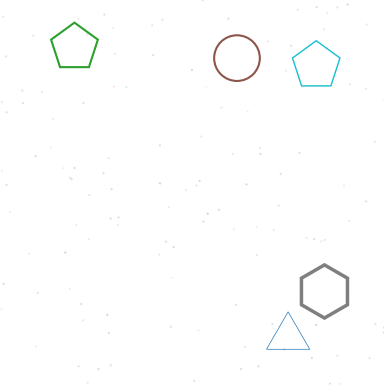[{"shape": "triangle", "thickness": 0.5, "radius": 0.32, "center": [0.748, 0.125]}, {"shape": "pentagon", "thickness": 1.5, "radius": 0.32, "center": [0.193, 0.877]}, {"shape": "circle", "thickness": 1.5, "radius": 0.3, "center": [0.616, 0.849]}, {"shape": "hexagon", "thickness": 2.5, "radius": 0.35, "center": [0.843, 0.243]}, {"shape": "pentagon", "thickness": 1, "radius": 0.32, "center": [0.821, 0.829]}]